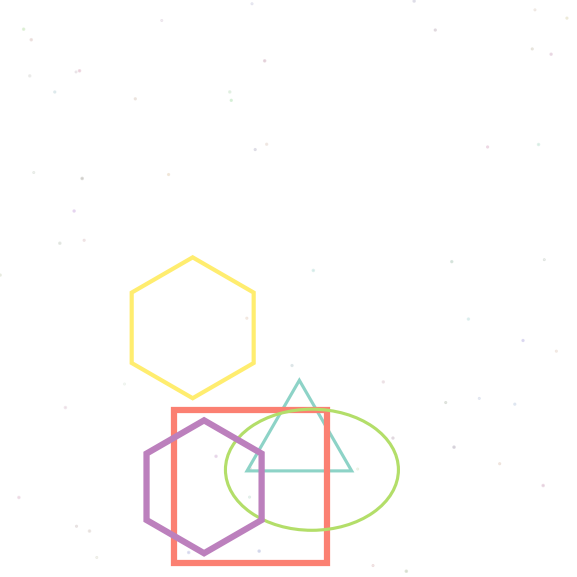[{"shape": "triangle", "thickness": 1.5, "radius": 0.52, "center": [0.518, 0.236]}, {"shape": "square", "thickness": 3, "radius": 0.67, "center": [0.434, 0.157]}, {"shape": "oval", "thickness": 1.5, "radius": 0.75, "center": [0.54, 0.186]}, {"shape": "hexagon", "thickness": 3, "radius": 0.58, "center": [0.353, 0.156]}, {"shape": "hexagon", "thickness": 2, "radius": 0.61, "center": [0.334, 0.432]}]